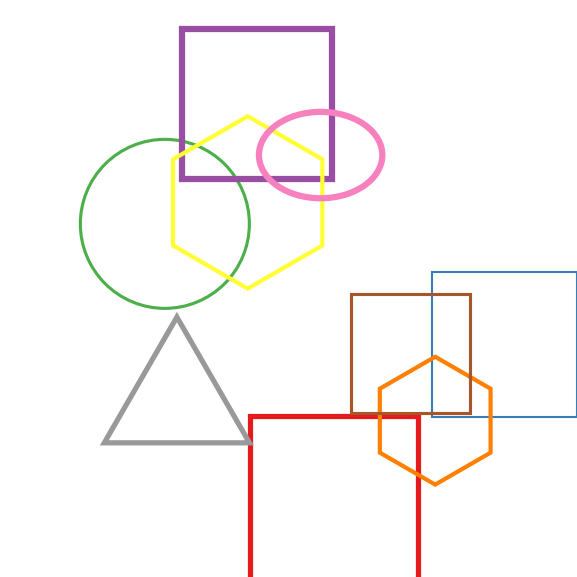[{"shape": "square", "thickness": 2.5, "radius": 0.73, "center": [0.578, 0.133]}, {"shape": "square", "thickness": 1, "radius": 0.63, "center": [0.874, 0.402]}, {"shape": "circle", "thickness": 1.5, "radius": 0.73, "center": [0.285, 0.611]}, {"shape": "square", "thickness": 3, "radius": 0.65, "center": [0.444, 0.82]}, {"shape": "hexagon", "thickness": 2, "radius": 0.55, "center": [0.754, 0.271]}, {"shape": "hexagon", "thickness": 2, "radius": 0.75, "center": [0.429, 0.649]}, {"shape": "square", "thickness": 1.5, "radius": 0.51, "center": [0.711, 0.387]}, {"shape": "oval", "thickness": 3, "radius": 0.53, "center": [0.555, 0.731]}, {"shape": "triangle", "thickness": 2.5, "radius": 0.73, "center": [0.306, 0.305]}]